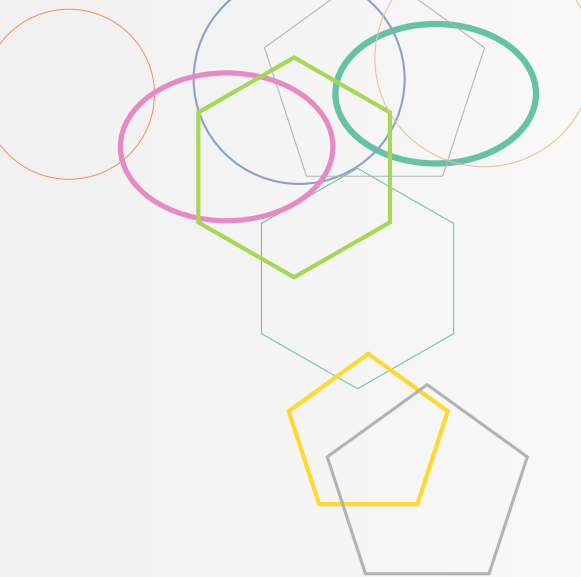[{"shape": "hexagon", "thickness": 0.5, "radius": 0.95, "center": [0.615, 0.517]}, {"shape": "oval", "thickness": 3, "radius": 0.86, "center": [0.75, 0.837]}, {"shape": "circle", "thickness": 0.5, "radius": 0.74, "center": [0.119, 0.836]}, {"shape": "circle", "thickness": 1, "radius": 0.91, "center": [0.515, 0.862]}, {"shape": "oval", "thickness": 2.5, "radius": 0.91, "center": [0.39, 0.745]}, {"shape": "hexagon", "thickness": 2, "radius": 0.95, "center": [0.506, 0.709]}, {"shape": "pentagon", "thickness": 2, "radius": 0.72, "center": [0.634, 0.243]}, {"shape": "circle", "thickness": 0.5, "radius": 0.94, "center": [0.833, 0.898]}, {"shape": "pentagon", "thickness": 0.5, "radius": 1.0, "center": [0.644, 0.855]}, {"shape": "pentagon", "thickness": 1.5, "radius": 0.9, "center": [0.735, 0.152]}]